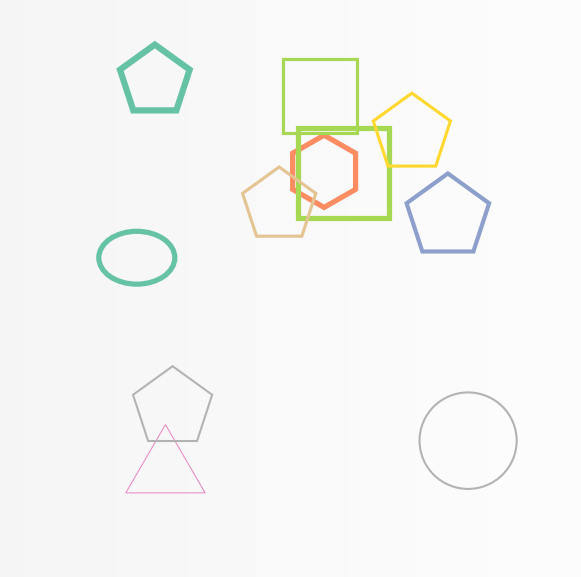[{"shape": "pentagon", "thickness": 3, "radius": 0.31, "center": [0.266, 0.859]}, {"shape": "oval", "thickness": 2.5, "radius": 0.33, "center": [0.235, 0.553]}, {"shape": "hexagon", "thickness": 2.5, "radius": 0.31, "center": [0.558, 0.703]}, {"shape": "pentagon", "thickness": 2, "radius": 0.37, "center": [0.77, 0.624]}, {"shape": "triangle", "thickness": 0.5, "radius": 0.39, "center": [0.285, 0.185]}, {"shape": "square", "thickness": 1.5, "radius": 0.32, "center": [0.551, 0.833]}, {"shape": "square", "thickness": 2.5, "radius": 0.39, "center": [0.591, 0.699]}, {"shape": "pentagon", "thickness": 1.5, "radius": 0.35, "center": [0.709, 0.768]}, {"shape": "pentagon", "thickness": 1.5, "radius": 0.33, "center": [0.48, 0.644]}, {"shape": "circle", "thickness": 1, "radius": 0.42, "center": [0.805, 0.236]}, {"shape": "pentagon", "thickness": 1, "radius": 0.36, "center": [0.297, 0.293]}]